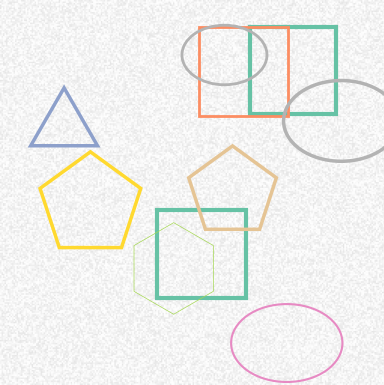[{"shape": "square", "thickness": 3, "radius": 0.58, "center": [0.523, 0.34]}, {"shape": "square", "thickness": 3, "radius": 0.56, "center": [0.761, 0.817]}, {"shape": "square", "thickness": 2, "radius": 0.57, "center": [0.632, 0.814]}, {"shape": "triangle", "thickness": 2.5, "radius": 0.5, "center": [0.166, 0.672]}, {"shape": "oval", "thickness": 1.5, "radius": 0.72, "center": [0.745, 0.109]}, {"shape": "hexagon", "thickness": 0.5, "radius": 0.59, "center": [0.451, 0.303]}, {"shape": "pentagon", "thickness": 2.5, "radius": 0.69, "center": [0.235, 0.468]}, {"shape": "pentagon", "thickness": 2.5, "radius": 0.6, "center": [0.604, 0.501]}, {"shape": "oval", "thickness": 2, "radius": 0.55, "center": [0.583, 0.857]}, {"shape": "oval", "thickness": 2.5, "radius": 0.75, "center": [0.886, 0.686]}]